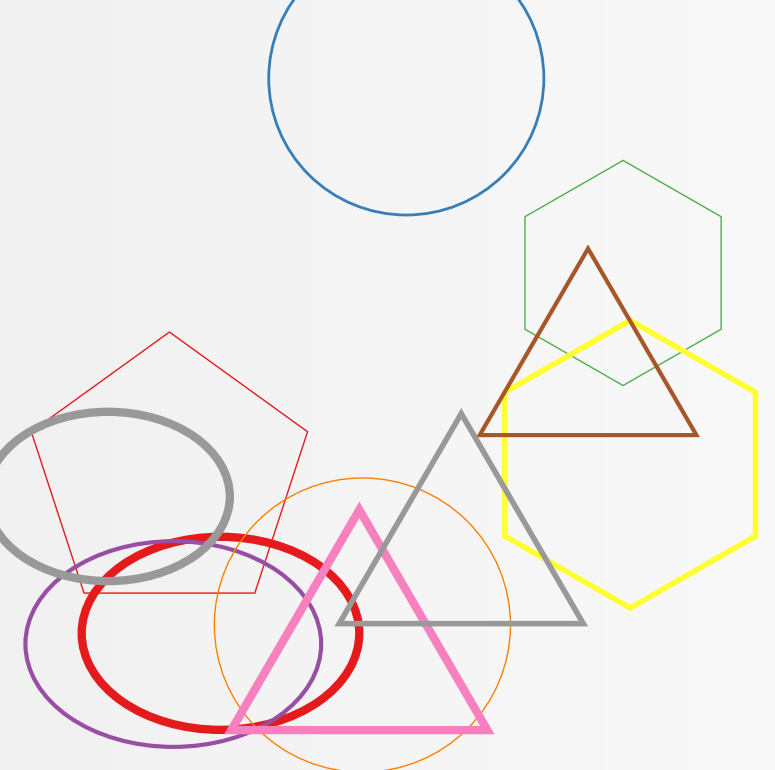[{"shape": "oval", "thickness": 3, "radius": 0.9, "center": [0.285, 0.177]}, {"shape": "pentagon", "thickness": 0.5, "radius": 0.94, "center": [0.219, 0.381]}, {"shape": "circle", "thickness": 1, "radius": 0.89, "center": [0.524, 0.898]}, {"shape": "hexagon", "thickness": 0.5, "radius": 0.73, "center": [0.804, 0.646]}, {"shape": "oval", "thickness": 1.5, "radius": 0.95, "center": [0.224, 0.164]}, {"shape": "circle", "thickness": 0.5, "radius": 0.96, "center": [0.468, 0.188]}, {"shape": "hexagon", "thickness": 2, "radius": 0.93, "center": [0.813, 0.397]}, {"shape": "triangle", "thickness": 1.5, "radius": 0.81, "center": [0.759, 0.516]}, {"shape": "triangle", "thickness": 3, "radius": 0.95, "center": [0.464, 0.147]}, {"shape": "triangle", "thickness": 2, "radius": 0.91, "center": [0.595, 0.281]}, {"shape": "oval", "thickness": 3, "radius": 0.79, "center": [0.14, 0.355]}]